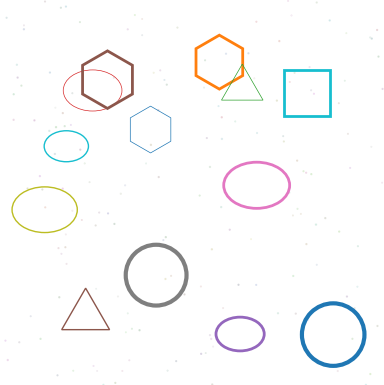[{"shape": "hexagon", "thickness": 0.5, "radius": 0.3, "center": [0.391, 0.664]}, {"shape": "circle", "thickness": 3, "radius": 0.41, "center": [0.865, 0.131]}, {"shape": "hexagon", "thickness": 2, "radius": 0.35, "center": [0.57, 0.839]}, {"shape": "triangle", "thickness": 0.5, "radius": 0.31, "center": [0.629, 0.771]}, {"shape": "oval", "thickness": 0.5, "radius": 0.38, "center": [0.241, 0.765]}, {"shape": "oval", "thickness": 2, "radius": 0.31, "center": [0.624, 0.132]}, {"shape": "hexagon", "thickness": 2, "radius": 0.37, "center": [0.279, 0.793]}, {"shape": "triangle", "thickness": 1, "radius": 0.36, "center": [0.222, 0.18]}, {"shape": "oval", "thickness": 2, "radius": 0.43, "center": [0.667, 0.519]}, {"shape": "circle", "thickness": 3, "radius": 0.39, "center": [0.406, 0.285]}, {"shape": "oval", "thickness": 1, "radius": 0.42, "center": [0.116, 0.455]}, {"shape": "square", "thickness": 2, "radius": 0.3, "center": [0.796, 0.759]}, {"shape": "oval", "thickness": 1, "radius": 0.29, "center": [0.172, 0.62]}]